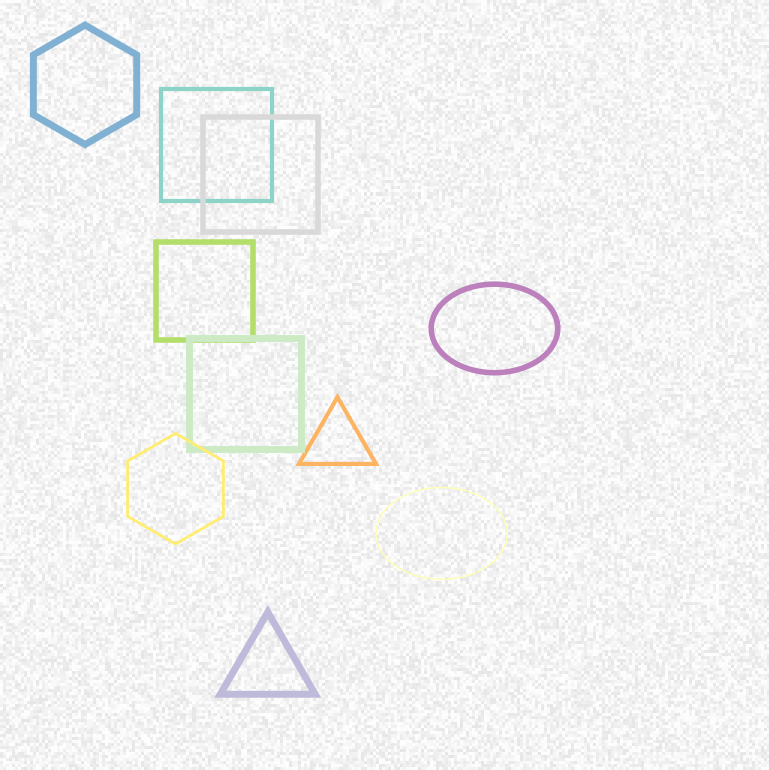[{"shape": "square", "thickness": 1.5, "radius": 0.36, "center": [0.282, 0.812]}, {"shape": "oval", "thickness": 0.5, "radius": 0.43, "center": [0.574, 0.307]}, {"shape": "triangle", "thickness": 2.5, "radius": 0.36, "center": [0.348, 0.134]}, {"shape": "hexagon", "thickness": 2.5, "radius": 0.39, "center": [0.11, 0.89]}, {"shape": "triangle", "thickness": 1.5, "radius": 0.29, "center": [0.438, 0.426]}, {"shape": "square", "thickness": 2, "radius": 0.32, "center": [0.266, 0.622]}, {"shape": "square", "thickness": 2, "radius": 0.37, "center": [0.338, 0.774]}, {"shape": "oval", "thickness": 2, "radius": 0.41, "center": [0.642, 0.573]}, {"shape": "square", "thickness": 2.5, "radius": 0.36, "center": [0.318, 0.489]}, {"shape": "hexagon", "thickness": 1, "radius": 0.36, "center": [0.228, 0.365]}]